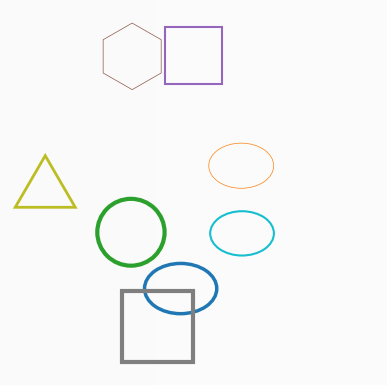[{"shape": "oval", "thickness": 2.5, "radius": 0.47, "center": [0.466, 0.25]}, {"shape": "oval", "thickness": 0.5, "radius": 0.42, "center": [0.623, 0.57]}, {"shape": "circle", "thickness": 3, "radius": 0.43, "center": [0.338, 0.397]}, {"shape": "square", "thickness": 1.5, "radius": 0.37, "center": [0.498, 0.856]}, {"shape": "hexagon", "thickness": 0.5, "radius": 0.43, "center": [0.341, 0.854]}, {"shape": "square", "thickness": 3, "radius": 0.46, "center": [0.406, 0.153]}, {"shape": "triangle", "thickness": 2, "radius": 0.45, "center": [0.117, 0.506]}, {"shape": "oval", "thickness": 1.5, "radius": 0.41, "center": [0.625, 0.394]}]